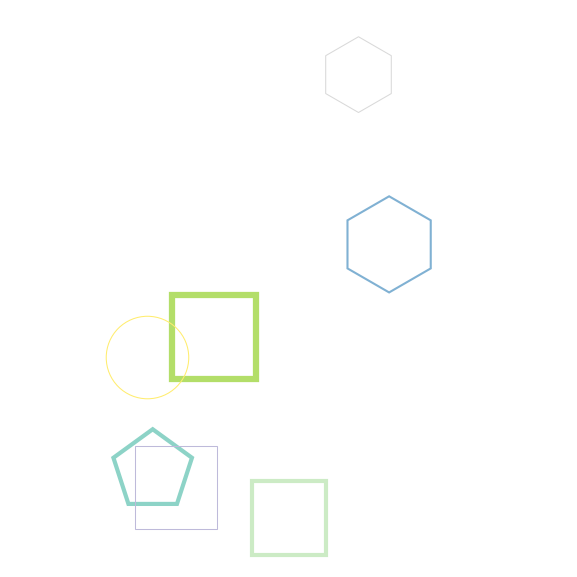[{"shape": "pentagon", "thickness": 2, "radius": 0.36, "center": [0.264, 0.184]}, {"shape": "square", "thickness": 0.5, "radius": 0.36, "center": [0.305, 0.155]}, {"shape": "hexagon", "thickness": 1, "radius": 0.42, "center": [0.674, 0.576]}, {"shape": "square", "thickness": 3, "radius": 0.36, "center": [0.371, 0.416]}, {"shape": "hexagon", "thickness": 0.5, "radius": 0.33, "center": [0.621, 0.87]}, {"shape": "square", "thickness": 2, "radius": 0.32, "center": [0.501, 0.102]}, {"shape": "circle", "thickness": 0.5, "radius": 0.36, "center": [0.255, 0.38]}]